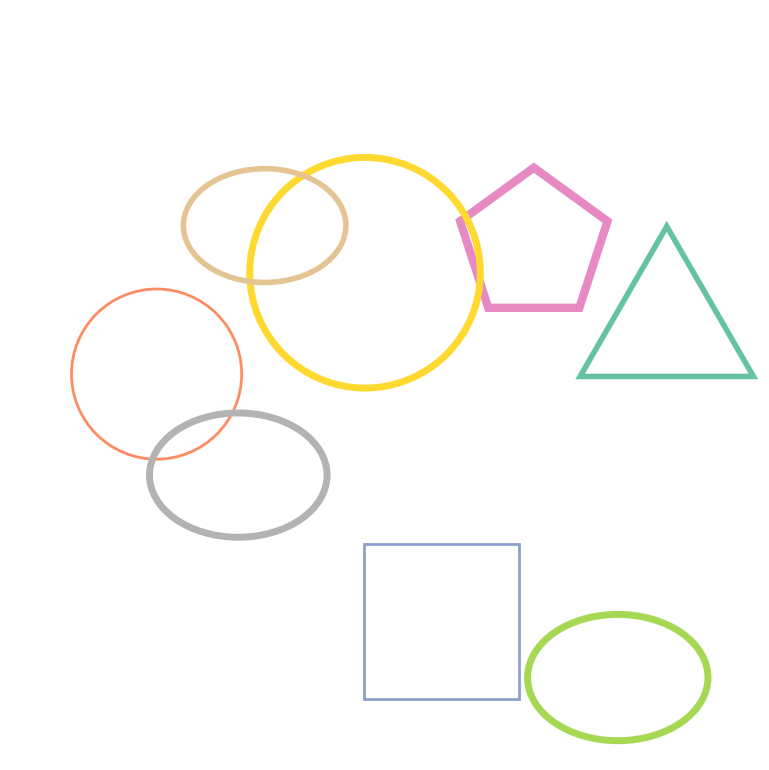[{"shape": "triangle", "thickness": 2, "radius": 0.65, "center": [0.866, 0.576]}, {"shape": "circle", "thickness": 1, "radius": 0.55, "center": [0.203, 0.514]}, {"shape": "square", "thickness": 1, "radius": 0.5, "center": [0.573, 0.193]}, {"shape": "pentagon", "thickness": 3, "radius": 0.5, "center": [0.693, 0.682]}, {"shape": "oval", "thickness": 2.5, "radius": 0.59, "center": [0.802, 0.12]}, {"shape": "circle", "thickness": 2.5, "radius": 0.75, "center": [0.474, 0.646]}, {"shape": "oval", "thickness": 2, "radius": 0.53, "center": [0.344, 0.707]}, {"shape": "oval", "thickness": 2.5, "radius": 0.58, "center": [0.309, 0.383]}]